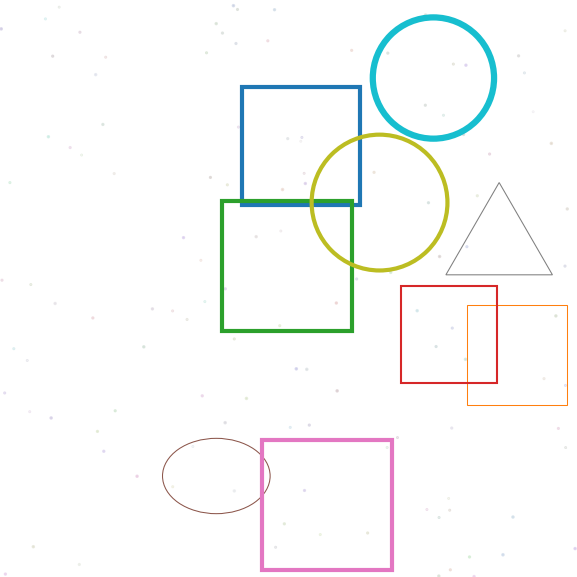[{"shape": "square", "thickness": 2, "radius": 0.51, "center": [0.521, 0.746]}, {"shape": "square", "thickness": 0.5, "radius": 0.43, "center": [0.895, 0.384]}, {"shape": "square", "thickness": 2, "radius": 0.56, "center": [0.498, 0.538]}, {"shape": "square", "thickness": 1, "radius": 0.42, "center": [0.778, 0.42]}, {"shape": "oval", "thickness": 0.5, "radius": 0.47, "center": [0.375, 0.175]}, {"shape": "square", "thickness": 2, "radius": 0.56, "center": [0.566, 0.124]}, {"shape": "triangle", "thickness": 0.5, "radius": 0.53, "center": [0.864, 0.577]}, {"shape": "circle", "thickness": 2, "radius": 0.59, "center": [0.657, 0.648]}, {"shape": "circle", "thickness": 3, "radius": 0.52, "center": [0.751, 0.864]}]